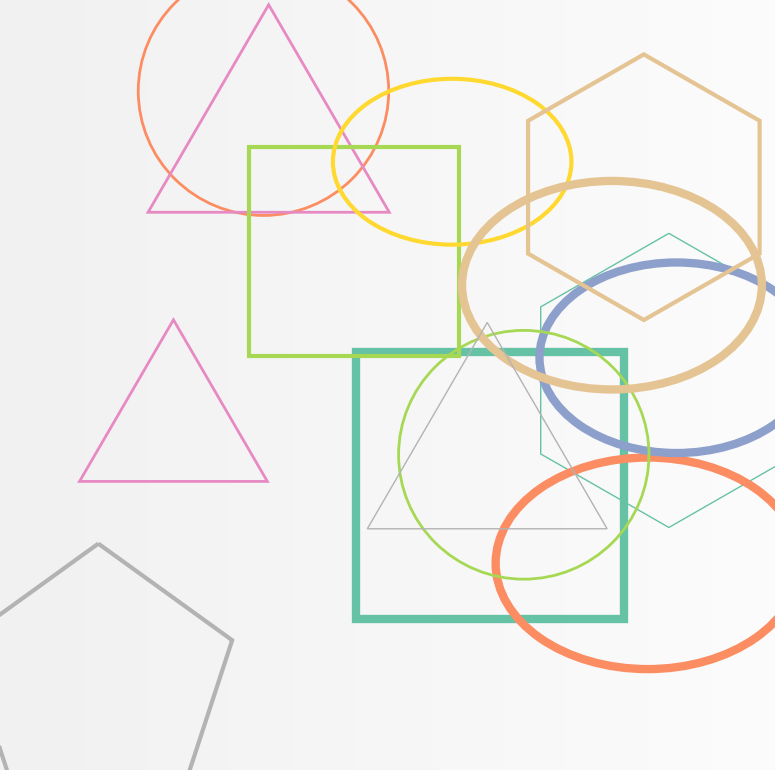[{"shape": "hexagon", "thickness": 0.5, "radius": 0.96, "center": [0.863, 0.506]}, {"shape": "square", "thickness": 3, "radius": 0.87, "center": [0.632, 0.369]}, {"shape": "circle", "thickness": 1, "radius": 0.81, "center": [0.34, 0.882]}, {"shape": "oval", "thickness": 3, "radius": 0.98, "center": [0.836, 0.268]}, {"shape": "oval", "thickness": 3, "radius": 0.88, "center": [0.873, 0.535]}, {"shape": "triangle", "thickness": 1, "radius": 0.7, "center": [0.224, 0.445]}, {"shape": "triangle", "thickness": 1, "radius": 0.9, "center": [0.347, 0.814]}, {"shape": "square", "thickness": 1.5, "radius": 0.68, "center": [0.457, 0.674]}, {"shape": "circle", "thickness": 1, "radius": 0.81, "center": [0.676, 0.409]}, {"shape": "oval", "thickness": 1.5, "radius": 0.77, "center": [0.583, 0.79]}, {"shape": "oval", "thickness": 3, "radius": 0.97, "center": [0.79, 0.63]}, {"shape": "hexagon", "thickness": 1.5, "radius": 0.86, "center": [0.831, 0.757]}, {"shape": "pentagon", "thickness": 1.5, "radius": 0.91, "center": [0.127, 0.112]}, {"shape": "triangle", "thickness": 0.5, "radius": 0.89, "center": [0.629, 0.403]}]